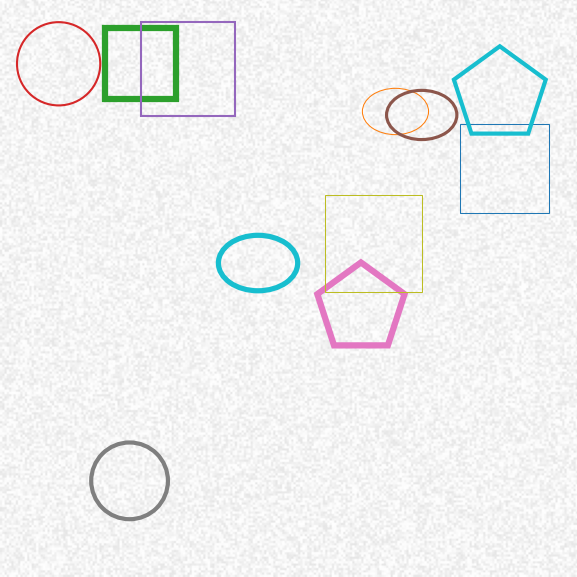[{"shape": "square", "thickness": 0.5, "radius": 0.39, "center": [0.873, 0.707]}, {"shape": "oval", "thickness": 0.5, "radius": 0.29, "center": [0.685, 0.806]}, {"shape": "square", "thickness": 3, "radius": 0.31, "center": [0.244, 0.889]}, {"shape": "circle", "thickness": 1, "radius": 0.36, "center": [0.102, 0.889]}, {"shape": "square", "thickness": 1, "radius": 0.4, "center": [0.325, 0.88]}, {"shape": "oval", "thickness": 1.5, "radius": 0.3, "center": [0.73, 0.8]}, {"shape": "pentagon", "thickness": 3, "radius": 0.4, "center": [0.625, 0.465]}, {"shape": "circle", "thickness": 2, "radius": 0.33, "center": [0.224, 0.166]}, {"shape": "square", "thickness": 0.5, "radius": 0.42, "center": [0.647, 0.577]}, {"shape": "pentagon", "thickness": 2, "radius": 0.42, "center": [0.865, 0.835]}, {"shape": "oval", "thickness": 2.5, "radius": 0.34, "center": [0.447, 0.544]}]